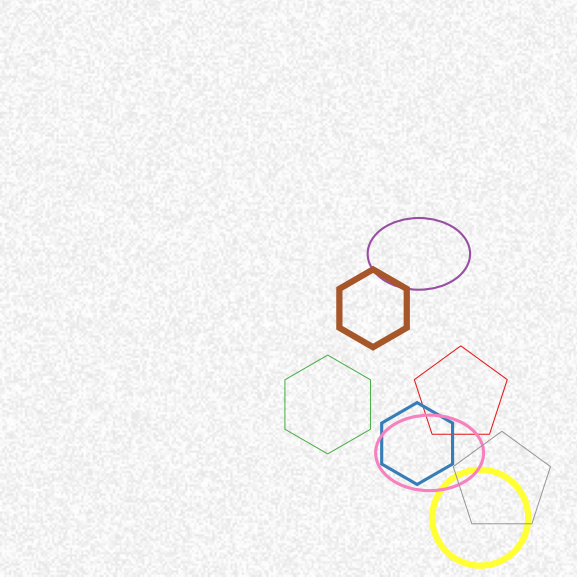[{"shape": "pentagon", "thickness": 0.5, "radius": 0.42, "center": [0.798, 0.316]}, {"shape": "hexagon", "thickness": 1.5, "radius": 0.35, "center": [0.722, 0.231]}, {"shape": "hexagon", "thickness": 0.5, "radius": 0.43, "center": [0.567, 0.299]}, {"shape": "oval", "thickness": 1, "radius": 0.44, "center": [0.725, 0.56]}, {"shape": "circle", "thickness": 3, "radius": 0.42, "center": [0.832, 0.103]}, {"shape": "hexagon", "thickness": 3, "radius": 0.34, "center": [0.646, 0.465]}, {"shape": "oval", "thickness": 1.5, "radius": 0.47, "center": [0.744, 0.215]}, {"shape": "pentagon", "thickness": 0.5, "radius": 0.44, "center": [0.869, 0.164]}]